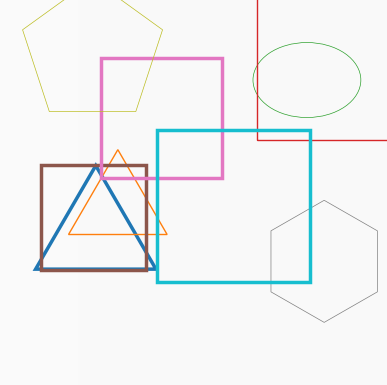[{"shape": "triangle", "thickness": 2.5, "radius": 0.9, "center": [0.247, 0.391]}, {"shape": "triangle", "thickness": 1, "radius": 0.73, "center": [0.304, 0.464]}, {"shape": "oval", "thickness": 0.5, "radius": 0.7, "center": [0.792, 0.792]}, {"shape": "square", "thickness": 1, "radius": 0.94, "center": [0.85, 0.823]}, {"shape": "square", "thickness": 2.5, "radius": 0.68, "center": [0.242, 0.435]}, {"shape": "square", "thickness": 2.5, "radius": 0.78, "center": [0.417, 0.694]}, {"shape": "hexagon", "thickness": 0.5, "radius": 0.79, "center": [0.837, 0.321]}, {"shape": "pentagon", "thickness": 0.5, "radius": 0.95, "center": [0.239, 0.864]}, {"shape": "square", "thickness": 2.5, "radius": 0.99, "center": [0.603, 0.465]}]